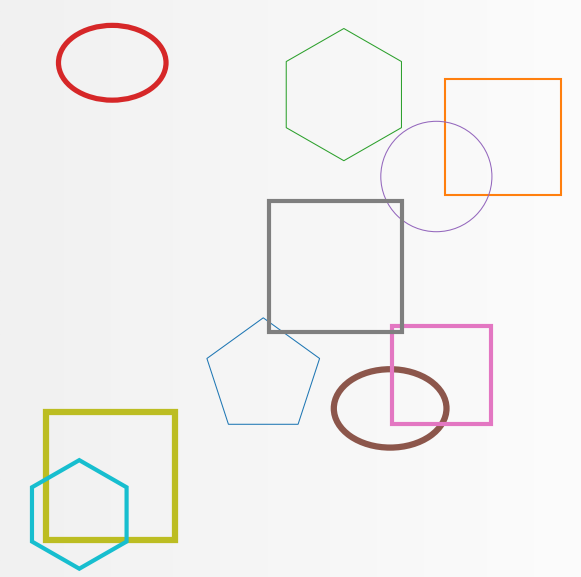[{"shape": "pentagon", "thickness": 0.5, "radius": 0.51, "center": [0.453, 0.347]}, {"shape": "square", "thickness": 1, "radius": 0.5, "center": [0.865, 0.762]}, {"shape": "hexagon", "thickness": 0.5, "radius": 0.57, "center": [0.592, 0.835]}, {"shape": "oval", "thickness": 2.5, "radius": 0.46, "center": [0.193, 0.89]}, {"shape": "circle", "thickness": 0.5, "radius": 0.48, "center": [0.751, 0.693]}, {"shape": "oval", "thickness": 3, "radius": 0.48, "center": [0.671, 0.292]}, {"shape": "square", "thickness": 2, "radius": 0.42, "center": [0.76, 0.35]}, {"shape": "square", "thickness": 2, "radius": 0.57, "center": [0.577, 0.537]}, {"shape": "square", "thickness": 3, "radius": 0.56, "center": [0.191, 0.175]}, {"shape": "hexagon", "thickness": 2, "radius": 0.47, "center": [0.136, 0.108]}]